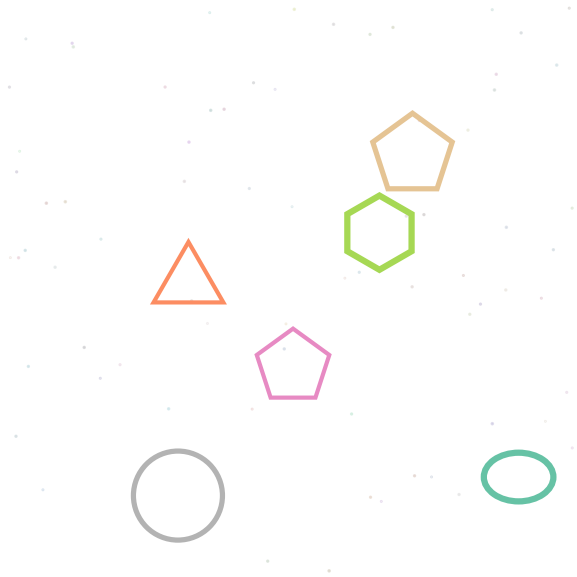[{"shape": "oval", "thickness": 3, "radius": 0.3, "center": [0.898, 0.173]}, {"shape": "triangle", "thickness": 2, "radius": 0.35, "center": [0.326, 0.51]}, {"shape": "pentagon", "thickness": 2, "radius": 0.33, "center": [0.507, 0.364]}, {"shape": "hexagon", "thickness": 3, "radius": 0.32, "center": [0.657, 0.596]}, {"shape": "pentagon", "thickness": 2.5, "radius": 0.36, "center": [0.714, 0.731]}, {"shape": "circle", "thickness": 2.5, "radius": 0.39, "center": [0.308, 0.141]}]